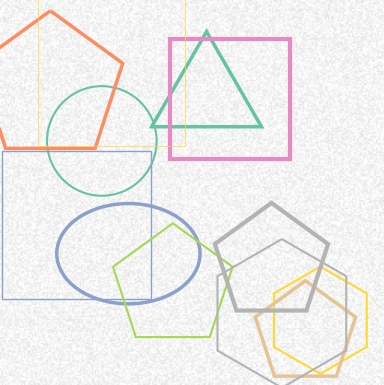[{"shape": "circle", "thickness": 1.5, "radius": 0.71, "center": [0.264, 0.634]}, {"shape": "triangle", "thickness": 2.5, "radius": 0.82, "center": [0.537, 0.753]}, {"shape": "pentagon", "thickness": 2.5, "radius": 0.99, "center": [0.131, 0.774]}, {"shape": "square", "thickness": 1, "radius": 0.96, "center": [0.199, 0.416]}, {"shape": "oval", "thickness": 2.5, "radius": 0.93, "center": [0.333, 0.341]}, {"shape": "square", "thickness": 3, "radius": 0.78, "center": [0.598, 0.743]}, {"shape": "pentagon", "thickness": 1.5, "radius": 0.82, "center": [0.449, 0.257]}, {"shape": "hexagon", "thickness": 1.5, "radius": 0.7, "center": [0.832, 0.168]}, {"shape": "square", "thickness": 0.5, "radius": 0.96, "center": [0.289, 0.813]}, {"shape": "pentagon", "thickness": 2.5, "radius": 0.68, "center": [0.793, 0.134]}, {"shape": "pentagon", "thickness": 3, "radius": 0.77, "center": [0.705, 0.318]}, {"shape": "hexagon", "thickness": 1.5, "radius": 0.97, "center": [0.732, 0.186]}]